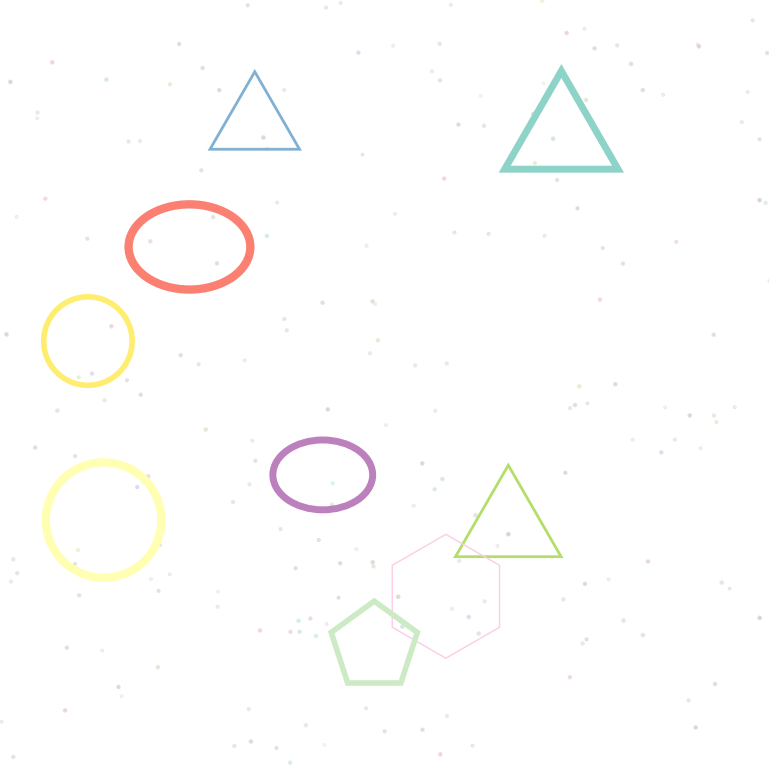[{"shape": "triangle", "thickness": 2.5, "radius": 0.42, "center": [0.729, 0.823]}, {"shape": "circle", "thickness": 3, "radius": 0.37, "center": [0.135, 0.325]}, {"shape": "oval", "thickness": 3, "radius": 0.4, "center": [0.246, 0.679]}, {"shape": "triangle", "thickness": 1, "radius": 0.34, "center": [0.331, 0.84]}, {"shape": "triangle", "thickness": 1, "radius": 0.4, "center": [0.66, 0.317]}, {"shape": "hexagon", "thickness": 0.5, "radius": 0.4, "center": [0.579, 0.226]}, {"shape": "oval", "thickness": 2.5, "radius": 0.32, "center": [0.419, 0.383]}, {"shape": "pentagon", "thickness": 2, "radius": 0.29, "center": [0.486, 0.161]}, {"shape": "circle", "thickness": 2, "radius": 0.29, "center": [0.114, 0.557]}]